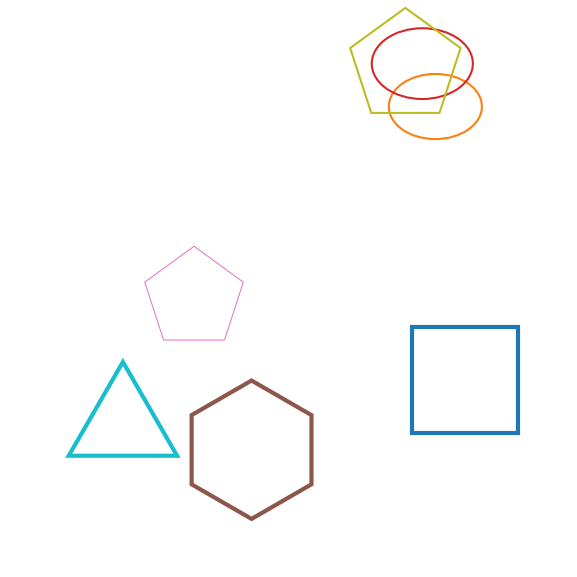[{"shape": "square", "thickness": 2, "radius": 0.46, "center": [0.805, 0.342]}, {"shape": "oval", "thickness": 1, "radius": 0.4, "center": [0.754, 0.815]}, {"shape": "oval", "thickness": 1, "radius": 0.44, "center": [0.731, 0.889]}, {"shape": "hexagon", "thickness": 2, "radius": 0.6, "center": [0.436, 0.22]}, {"shape": "pentagon", "thickness": 0.5, "radius": 0.45, "center": [0.336, 0.483]}, {"shape": "pentagon", "thickness": 1, "radius": 0.5, "center": [0.702, 0.885]}, {"shape": "triangle", "thickness": 2, "radius": 0.54, "center": [0.213, 0.264]}]